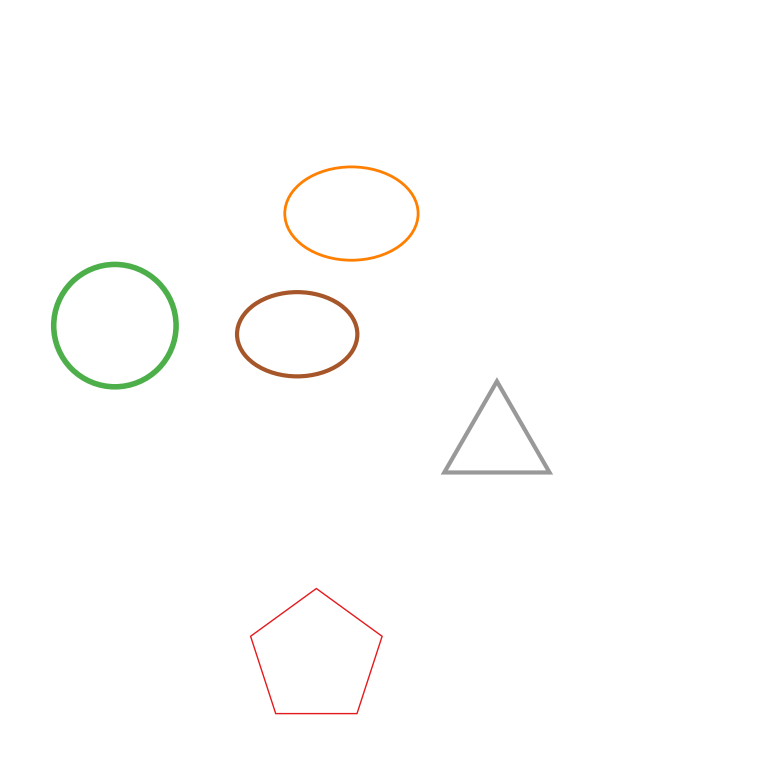[{"shape": "pentagon", "thickness": 0.5, "radius": 0.45, "center": [0.411, 0.146]}, {"shape": "circle", "thickness": 2, "radius": 0.4, "center": [0.149, 0.577]}, {"shape": "oval", "thickness": 1, "radius": 0.43, "center": [0.456, 0.723]}, {"shape": "oval", "thickness": 1.5, "radius": 0.39, "center": [0.386, 0.566]}, {"shape": "triangle", "thickness": 1.5, "radius": 0.39, "center": [0.645, 0.426]}]